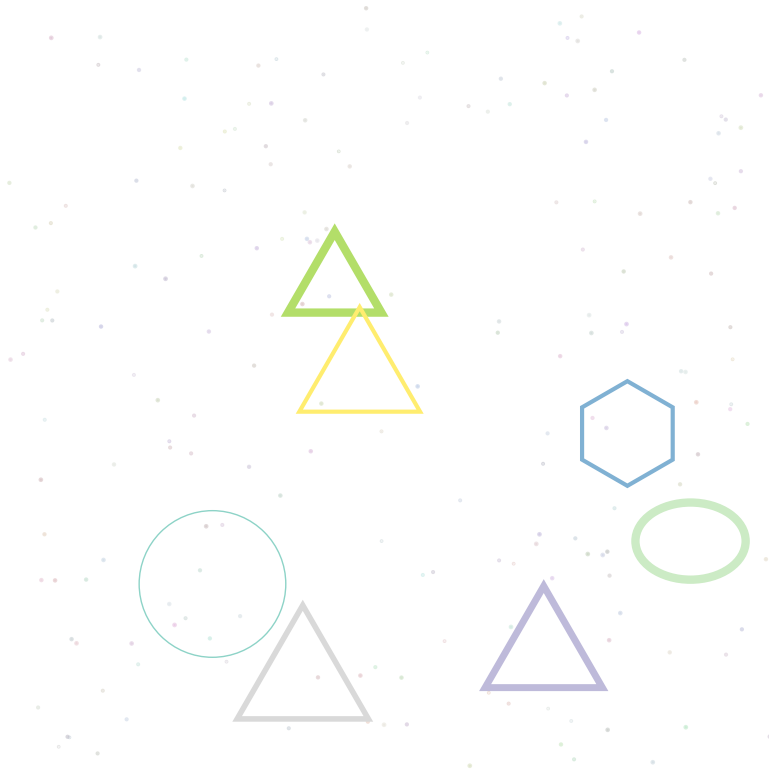[{"shape": "circle", "thickness": 0.5, "radius": 0.48, "center": [0.276, 0.242]}, {"shape": "triangle", "thickness": 2.5, "radius": 0.44, "center": [0.706, 0.151]}, {"shape": "hexagon", "thickness": 1.5, "radius": 0.34, "center": [0.815, 0.437]}, {"shape": "triangle", "thickness": 3, "radius": 0.35, "center": [0.435, 0.629]}, {"shape": "triangle", "thickness": 2, "radius": 0.49, "center": [0.393, 0.116]}, {"shape": "oval", "thickness": 3, "radius": 0.36, "center": [0.897, 0.297]}, {"shape": "triangle", "thickness": 1.5, "radius": 0.45, "center": [0.467, 0.511]}]